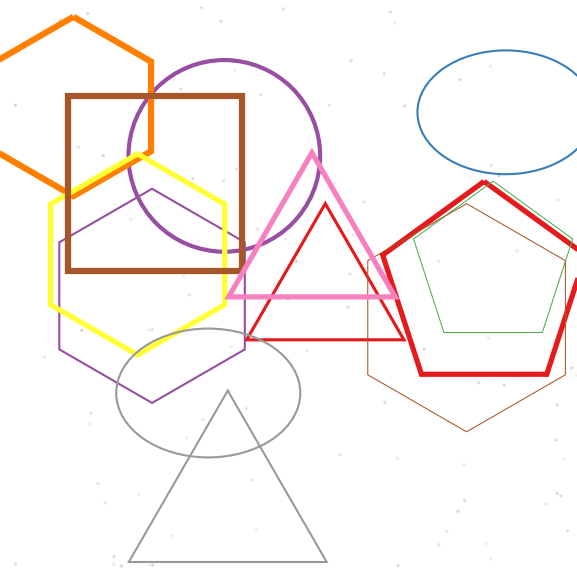[{"shape": "triangle", "thickness": 1.5, "radius": 0.79, "center": [0.563, 0.489]}, {"shape": "pentagon", "thickness": 2.5, "radius": 0.92, "center": [0.838, 0.5]}, {"shape": "oval", "thickness": 1, "radius": 0.77, "center": [0.876, 0.805]}, {"shape": "pentagon", "thickness": 0.5, "radius": 0.72, "center": [0.854, 0.541]}, {"shape": "hexagon", "thickness": 1, "radius": 0.93, "center": [0.263, 0.487]}, {"shape": "circle", "thickness": 2, "radius": 0.83, "center": [0.388, 0.729]}, {"shape": "hexagon", "thickness": 3, "radius": 0.78, "center": [0.127, 0.815]}, {"shape": "hexagon", "thickness": 2.5, "radius": 0.87, "center": [0.238, 0.559]}, {"shape": "square", "thickness": 3, "radius": 0.76, "center": [0.268, 0.681]}, {"shape": "hexagon", "thickness": 0.5, "radius": 0.99, "center": [0.808, 0.449]}, {"shape": "triangle", "thickness": 2.5, "radius": 0.83, "center": [0.54, 0.568]}, {"shape": "triangle", "thickness": 1, "radius": 0.99, "center": [0.394, 0.125]}, {"shape": "oval", "thickness": 1, "radius": 0.8, "center": [0.361, 0.319]}]